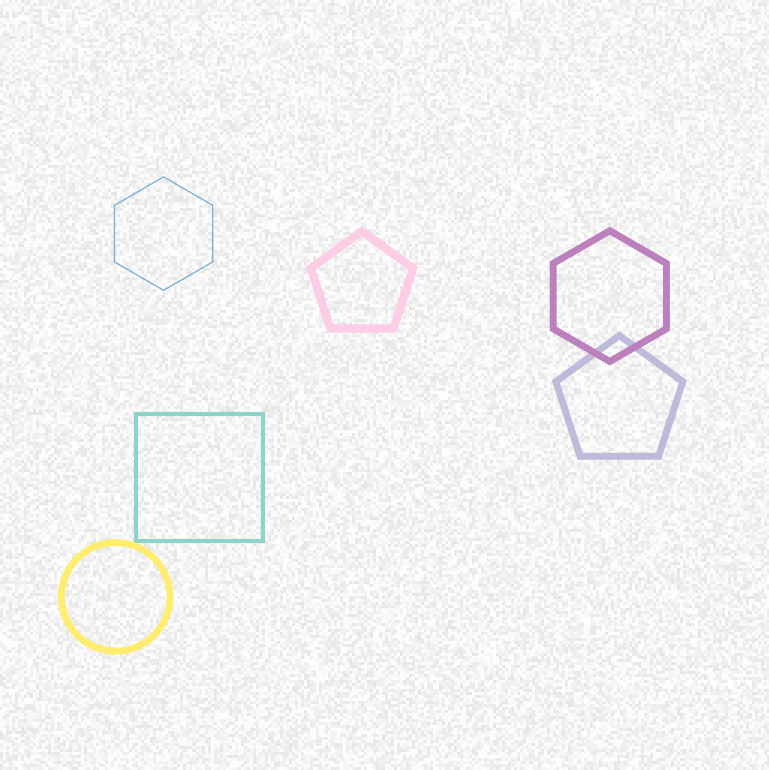[{"shape": "square", "thickness": 1.5, "radius": 0.41, "center": [0.259, 0.38]}, {"shape": "pentagon", "thickness": 2.5, "radius": 0.43, "center": [0.804, 0.478]}, {"shape": "hexagon", "thickness": 0.5, "radius": 0.37, "center": [0.212, 0.697]}, {"shape": "pentagon", "thickness": 3, "radius": 0.35, "center": [0.47, 0.63]}, {"shape": "hexagon", "thickness": 2.5, "radius": 0.42, "center": [0.792, 0.615]}, {"shape": "circle", "thickness": 2.5, "radius": 0.35, "center": [0.15, 0.225]}]